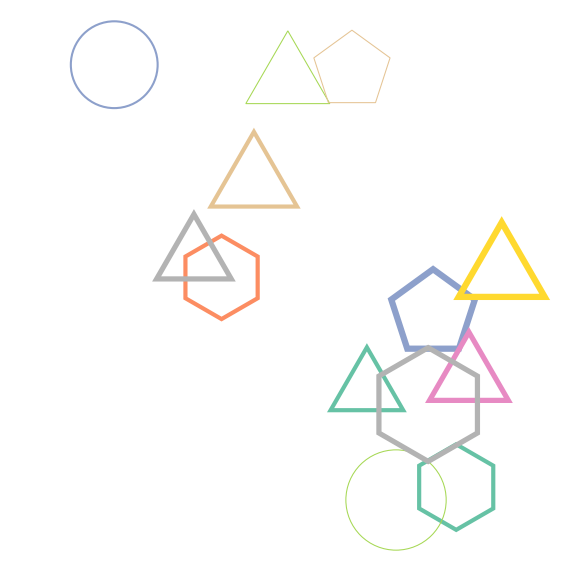[{"shape": "triangle", "thickness": 2, "radius": 0.36, "center": [0.635, 0.325]}, {"shape": "hexagon", "thickness": 2, "radius": 0.37, "center": [0.79, 0.156]}, {"shape": "hexagon", "thickness": 2, "radius": 0.36, "center": [0.384, 0.519]}, {"shape": "circle", "thickness": 1, "radius": 0.38, "center": [0.198, 0.887]}, {"shape": "pentagon", "thickness": 3, "radius": 0.38, "center": [0.75, 0.457]}, {"shape": "triangle", "thickness": 2.5, "radius": 0.39, "center": [0.812, 0.345]}, {"shape": "circle", "thickness": 0.5, "radius": 0.43, "center": [0.686, 0.133]}, {"shape": "triangle", "thickness": 0.5, "radius": 0.42, "center": [0.498, 0.862]}, {"shape": "triangle", "thickness": 3, "radius": 0.43, "center": [0.869, 0.528]}, {"shape": "pentagon", "thickness": 0.5, "radius": 0.35, "center": [0.609, 0.877]}, {"shape": "triangle", "thickness": 2, "radius": 0.43, "center": [0.44, 0.685]}, {"shape": "triangle", "thickness": 2.5, "radius": 0.37, "center": [0.336, 0.553]}, {"shape": "hexagon", "thickness": 2.5, "radius": 0.49, "center": [0.741, 0.299]}]